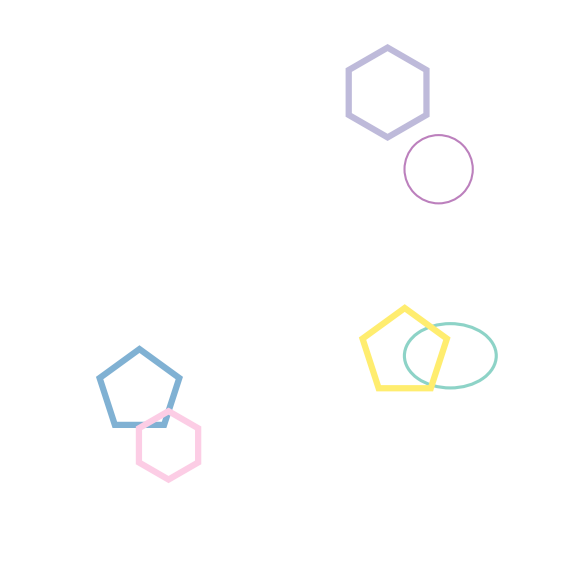[{"shape": "oval", "thickness": 1.5, "radius": 0.4, "center": [0.78, 0.383]}, {"shape": "hexagon", "thickness": 3, "radius": 0.39, "center": [0.671, 0.839]}, {"shape": "pentagon", "thickness": 3, "radius": 0.36, "center": [0.242, 0.322]}, {"shape": "hexagon", "thickness": 3, "radius": 0.3, "center": [0.292, 0.228]}, {"shape": "circle", "thickness": 1, "radius": 0.3, "center": [0.76, 0.706]}, {"shape": "pentagon", "thickness": 3, "radius": 0.38, "center": [0.701, 0.389]}]